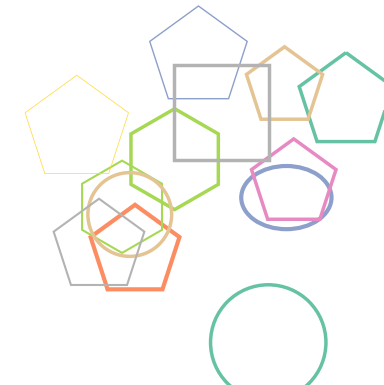[{"shape": "circle", "thickness": 2.5, "radius": 0.75, "center": [0.697, 0.11]}, {"shape": "pentagon", "thickness": 2.5, "radius": 0.64, "center": [0.899, 0.736]}, {"shape": "pentagon", "thickness": 3, "radius": 0.61, "center": [0.351, 0.347]}, {"shape": "oval", "thickness": 3, "radius": 0.59, "center": [0.744, 0.487]}, {"shape": "pentagon", "thickness": 1, "radius": 0.67, "center": [0.515, 0.851]}, {"shape": "pentagon", "thickness": 2.5, "radius": 0.58, "center": [0.763, 0.524]}, {"shape": "hexagon", "thickness": 2.5, "radius": 0.65, "center": [0.454, 0.587]}, {"shape": "hexagon", "thickness": 1.5, "radius": 0.6, "center": [0.317, 0.463]}, {"shape": "pentagon", "thickness": 0.5, "radius": 0.71, "center": [0.199, 0.663]}, {"shape": "pentagon", "thickness": 2.5, "radius": 0.52, "center": [0.739, 0.774]}, {"shape": "circle", "thickness": 2.5, "radius": 0.54, "center": [0.337, 0.443]}, {"shape": "pentagon", "thickness": 1.5, "radius": 0.62, "center": [0.257, 0.36]}, {"shape": "square", "thickness": 2.5, "radius": 0.62, "center": [0.575, 0.708]}]